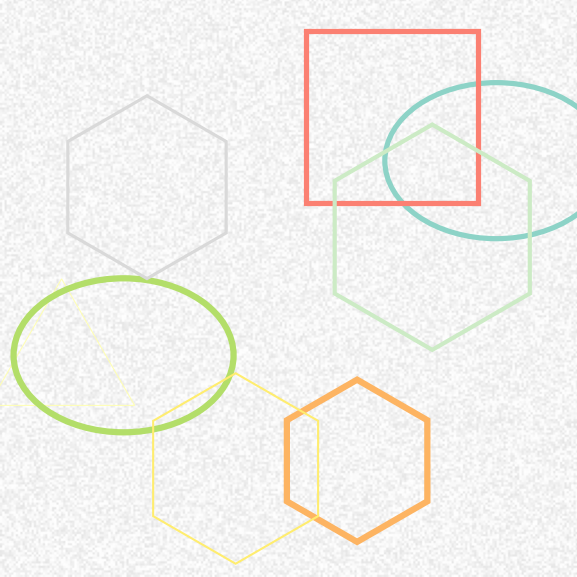[{"shape": "oval", "thickness": 2.5, "radius": 0.97, "center": [0.859, 0.721]}, {"shape": "triangle", "thickness": 0.5, "radius": 0.73, "center": [0.107, 0.37]}, {"shape": "square", "thickness": 2.5, "radius": 0.74, "center": [0.678, 0.797]}, {"shape": "hexagon", "thickness": 3, "radius": 0.7, "center": [0.618, 0.201]}, {"shape": "oval", "thickness": 3, "radius": 0.95, "center": [0.214, 0.384]}, {"shape": "hexagon", "thickness": 1.5, "radius": 0.79, "center": [0.255, 0.675]}, {"shape": "hexagon", "thickness": 2, "radius": 0.98, "center": [0.748, 0.588]}, {"shape": "hexagon", "thickness": 1, "radius": 0.82, "center": [0.408, 0.188]}]